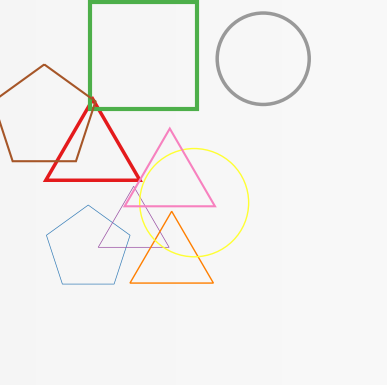[{"shape": "triangle", "thickness": 2.5, "radius": 0.7, "center": [0.24, 0.602]}, {"shape": "pentagon", "thickness": 0.5, "radius": 0.57, "center": [0.228, 0.354]}, {"shape": "square", "thickness": 3, "radius": 0.69, "center": [0.37, 0.855]}, {"shape": "triangle", "thickness": 0.5, "radius": 0.53, "center": [0.345, 0.41]}, {"shape": "triangle", "thickness": 1, "radius": 0.62, "center": [0.443, 0.327]}, {"shape": "circle", "thickness": 1, "radius": 0.7, "center": [0.501, 0.474]}, {"shape": "pentagon", "thickness": 1.5, "radius": 0.69, "center": [0.114, 0.694]}, {"shape": "triangle", "thickness": 1.5, "radius": 0.67, "center": [0.438, 0.531]}, {"shape": "circle", "thickness": 2.5, "radius": 0.59, "center": [0.679, 0.847]}]